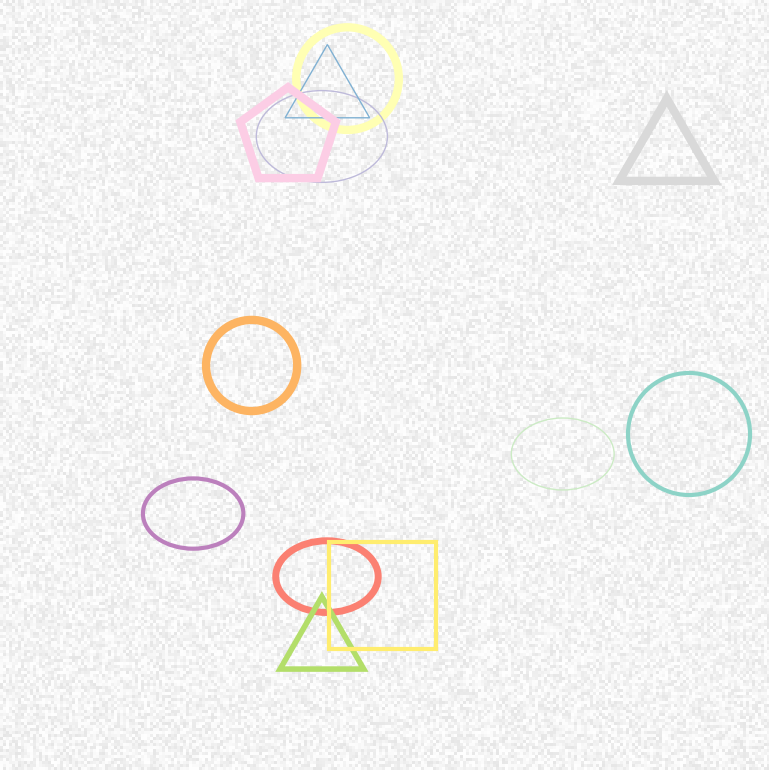[{"shape": "circle", "thickness": 1.5, "radius": 0.4, "center": [0.895, 0.436]}, {"shape": "circle", "thickness": 3, "radius": 0.33, "center": [0.451, 0.898]}, {"shape": "oval", "thickness": 0.5, "radius": 0.43, "center": [0.418, 0.823]}, {"shape": "oval", "thickness": 2.5, "radius": 0.33, "center": [0.425, 0.251]}, {"shape": "triangle", "thickness": 0.5, "radius": 0.32, "center": [0.425, 0.879]}, {"shape": "circle", "thickness": 3, "radius": 0.3, "center": [0.327, 0.525]}, {"shape": "triangle", "thickness": 2, "radius": 0.31, "center": [0.418, 0.162]}, {"shape": "pentagon", "thickness": 3, "radius": 0.33, "center": [0.374, 0.821]}, {"shape": "triangle", "thickness": 3, "radius": 0.36, "center": [0.866, 0.801]}, {"shape": "oval", "thickness": 1.5, "radius": 0.33, "center": [0.251, 0.333]}, {"shape": "oval", "thickness": 0.5, "radius": 0.33, "center": [0.731, 0.41]}, {"shape": "square", "thickness": 1.5, "radius": 0.35, "center": [0.497, 0.227]}]